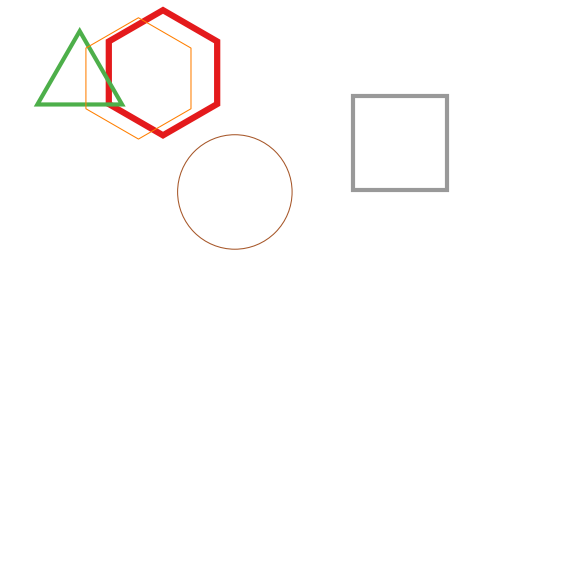[{"shape": "hexagon", "thickness": 3, "radius": 0.54, "center": [0.282, 0.873]}, {"shape": "triangle", "thickness": 2, "radius": 0.42, "center": [0.138, 0.861]}, {"shape": "hexagon", "thickness": 0.5, "radius": 0.53, "center": [0.24, 0.863]}, {"shape": "circle", "thickness": 0.5, "radius": 0.5, "center": [0.407, 0.667]}, {"shape": "square", "thickness": 2, "radius": 0.41, "center": [0.692, 0.751]}]